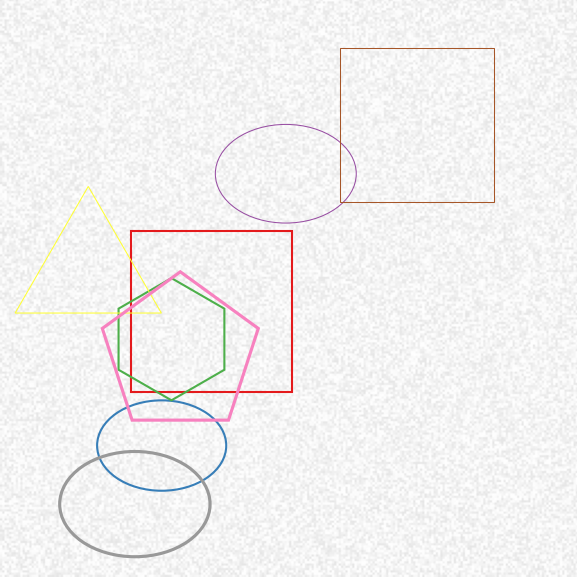[{"shape": "square", "thickness": 1, "radius": 0.7, "center": [0.367, 0.46]}, {"shape": "oval", "thickness": 1, "radius": 0.56, "center": [0.28, 0.228]}, {"shape": "hexagon", "thickness": 1, "radius": 0.53, "center": [0.297, 0.412]}, {"shape": "oval", "thickness": 0.5, "radius": 0.61, "center": [0.495, 0.698]}, {"shape": "triangle", "thickness": 0.5, "radius": 0.73, "center": [0.153, 0.53]}, {"shape": "square", "thickness": 0.5, "radius": 0.66, "center": [0.722, 0.782]}, {"shape": "pentagon", "thickness": 1.5, "radius": 0.71, "center": [0.312, 0.387]}, {"shape": "oval", "thickness": 1.5, "radius": 0.65, "center": [0.234, 0.126]}]